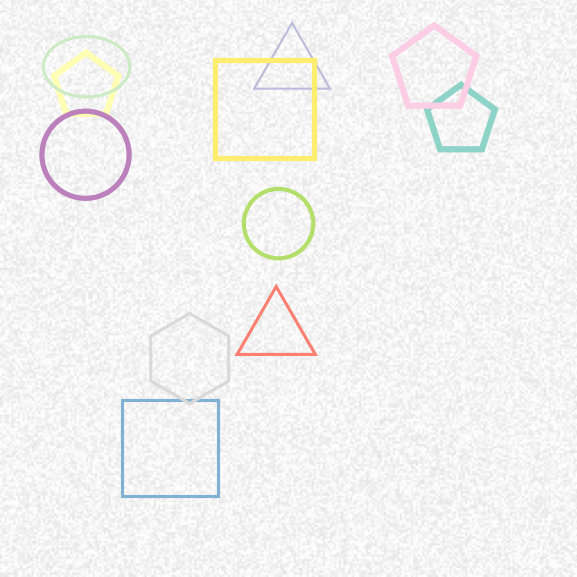[{"shape": "pentagon", "thickness": 3, "radius": 0.31, "center": [0.798, 0.791]}, {"shape": "pentagon", "thickness": 3, "radius": 0.29, "center": [0.149, 0.849]}, {"shape": "triangle", "thickness": 1, "radius": 0.38, "center": [0.506, 0.884]}, {"shape": "triangle", "thickness": 1.5, "radius": 0.39, "center": [0.478, 0.425]}, {"shape": "square", "thickness": 1.5, "radius": 0.41, "center": [0.294, 0.224]}, {"shape": "circle", "thickness": 2, "radius": 0.3, "center": [0.482, 0.612]}, {"shape": "pentagon", "thickness": 3, "radius": 0.38, "center": [0.752, 0.878]}, {"shape": "hexagon", "thickness": 1.5, "radius": 0.39, "center": [0.329, 0.378]}, {"shape": "circle", "thickness": 2.5, "radius": 0.38, "center": [0.148, 0.731]}, {"shape": "oval", "thickness": 1.5, "radius": 0.37, "center": [0.15, 0.884]}, {"shape": "square", "thickness": 2.5, "radius": 0.43, "center": [0.458, 0.81]}]